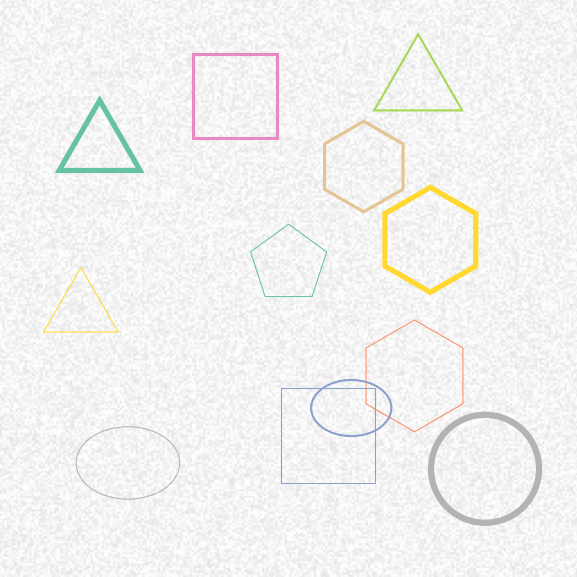[{"shape": "pentagon", "thickness": 0.5, "radius": 0.35, "center": [0.5, 0.542]}, {"shape": "triangle", "thickness": 2.5, "radius": 0.4, "center": [0.173, 0.744]}, {"shape": "hexagon", "thickness": 0.5, "radius": 0.48, "center": [0.718, 0.348]}, {"shape": "square", "thickness": 0.5, "radius": 0.41, "center": [0.568, 0.245]}, {"shape": "oval", "thickness": 1, "radius": 0.35, "center": [0.608, 0.293]}, {"shape": "square", "thickness": 1.5, "radius": 0.36, "center": [0.406, 0.833]}, {"shape": "triangle", "thickness": 1, "radius": 0.44, "center": [0.724, 0.852]}, {"shape": "triangle", "thickness": 0.5, "radius": 0.37, "center": [0.14, 0.461]}, {"shape": "hexagon", "thickness": 2.5, "radius": 0.45, "center": [0.745, 0.584]}, {"shape": "hexagon", "thickness": 1.5, "radius": 0.39, "center": [0.63, 0.711]}, {"shape": "oval", "thickness": 0.5, "radius": 0.45, "center": [0.221, 0.197]}, {"shape": "circle", "thickness": 3, "radius": 0.47, "center": [0.84, 0.187]}]